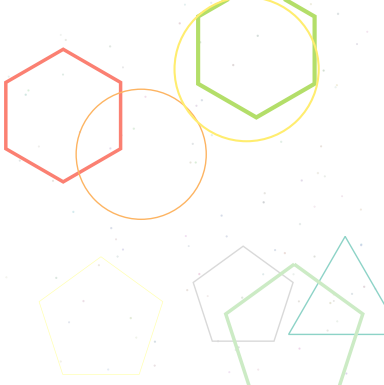[{"shape": "triangle", "thickness": 1, "radius": 0.85, "center": [0.897, 0.216]}, {"shape": "pentagon", "thickness": 0.5, "radius": 0.84, "center": [0.262, 0.164]}, {"shape": "hexagon", "thickness": 2.5, "radius": 0.86, "center": [0.164, 0.7]}, {"shape": "circle", "thickness": 1, "radius": 0.84, "center": [0.367, 0.599]}, {"shape": "hexagon", "thickness": 3, "radius": 0.87, "center": [0.666, 0.87]}, {"shape": "pentagon", "thickness": 1, "radius": 0.68, "center": [0.632, 0.224]}, {"shape": "pentagon", "thickness": 2.5, "radius": 0.94, "center": [0.764, 0.127]}, {"shape": "circle", "thickness": 1.5, "radius": 0.94, "center": [0.641, 0.82]}]